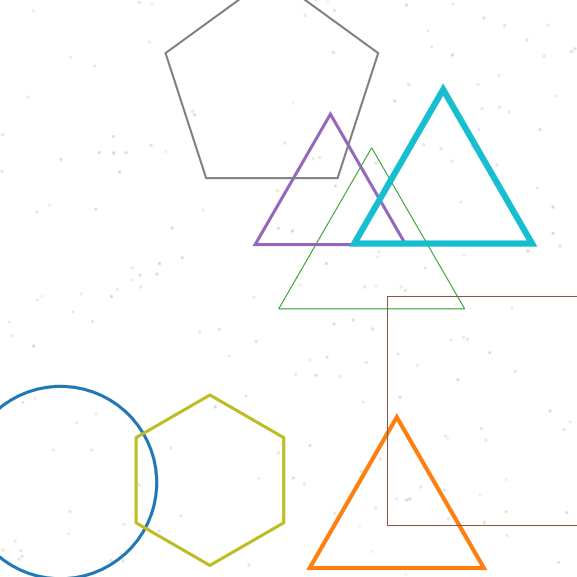[{"shape": "circle", "thickness": 1.5, "radius": 0.83, "center": [0.105, 0.164]}, {"shape": "triangle", "thickness": 2, "radius": 0.87, "center": [0.687, 0.103]}, {"shape": "triangle", "thickness": 0.5, "radius": 0.93, "center": [0.644, 0.557]}, {"shape": "triangle", "thickness": 1.5, "radius": 0.75, "center": [0.572, 0.651]}, {"shape": "square", "thickness": 0.5, "radius": 0.99, "center": [0.868, 0.289]}, {"shape": "pentagon", "thickness": 1, "radius": 0.97, "center": [0.471, 0.847]}, {"shape": "hexagon", "thickness": 1.5, "radius": 0.74, "center": [0.363, 0.168]}, {"shape": "triangle", "thickness": 3, "radius": 0.89, "center": [0.767, 0.666]}]